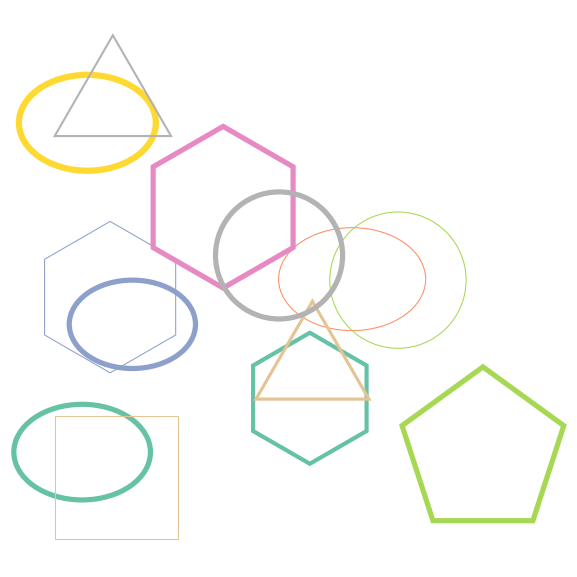[{"shape": "hexagon", "thickness": 2, "radius": 0.57, "center": [0.537, 0.31]}, {"shape": "oval", "thickness": 2.5, "radius": 0.59, "center": [0.142, 0.216]}, {"shape": "oval", "thickness": 0.5, "radius": 0.64, "center": [0.61, 0.516]}, {"shape": "hexagon", "thickness": 0.5, "radius": 0.66, "center": [0.191, 0.485]}, {"shape": "oval", "thickness": 2.5, "radius": 0.55, "center": [0.229, 0.438]}, {"shape": "hexagon", "thickness": 2.5, "radius": 0.7, "center": [0.386, 0.64]}, {"shape": "pentagon", "thickness": 2.5, "radius": 0.74, "center": [0.836, 0.217]}, {"shape": "circle", "thickness": 0.5, "radius": 0.59, "center": [0.689, 0.514]}, {"shape": "oval", "thickness": 3, "radius": 0.59, "center": [0.151, 0.786]}, {"shape": "square", "thickness": 0.5, "radius": 0.53, "center": [0.202, 0.172]}, {"shape": "triangle", "thickness": 1.5, "radius": 0.56, "center": [0.541, 0.365]}, {"shape": "circle", "thickness": 2.5, "radius": 0.55, "center": [0.483, 0.557]}, {"shape": "triangle", "thickness": 1, "radius": 0.58, "center": [0.195, 0.822]}]